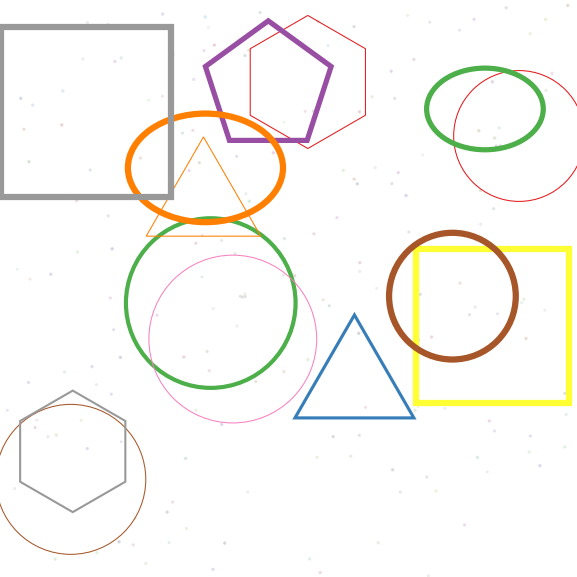[{"shape": "hexagon", "thickness": 0.5, "radius": 0.58, "center": [0.533, 0.857]}, {"shape": "circle", "thickness": 0.5, "radius": 0.57, "center": [0.899, 0.764]}, {"shape": "triangle", "thickness": 1.5, "radius": 0.59, "center": [0.614, 0.335]}, {"shape": "circle", "thickness": 2, "radius": 0.73, "center": [0.365, 0.474]}, {"shape": "oval", "thickness": 2.5, "radius": 0.5, "center": [0.84, 0.81]}, {"shape": "pentagon", "thickness": 2.5, "radius": 0.57, "center": [0.465, 0.849]}, {"shape": "triangle", "thickness": 0.5, "radius": 0.57, "center": [0.352, 0.647]}, {"shape": "oval", "thickness": 3, "radius": 0.67, "center": [0.356, 0.708]}, {"shape": "square", "thickness": 3, "radius": 0.66, "center": [0.853, 0.435]}, {"shape": "circle", "thickness": 0.5, "radius": 0.65, "center": [0.123, 0.169]}, {"shape": "circle", "thickness": 3, "radius": 0.55, "center": [0.783, 0.486]}, {"shape": "circle", "thickness": 0.5, "radius": 0.73, "center": [0.403, 0.412]}, {"shape": "hexagon", "thickness": 1, "radius": 0.53, "center": [0.126, 0.218]}, {"shape": "square", "thickness": 3, "radius": 0.74, "center": [0.149, 0.805]}]